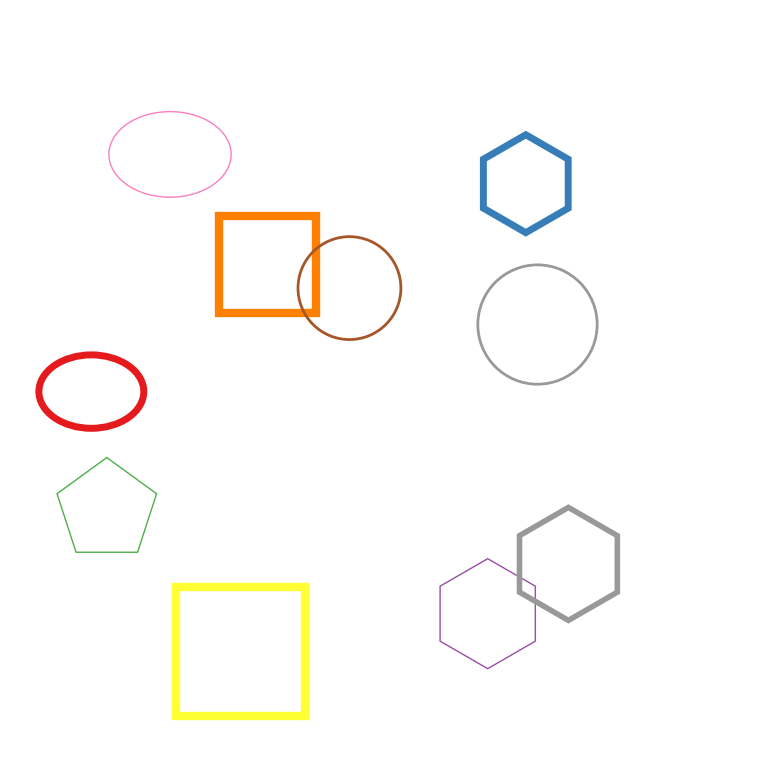[{"shape": "oval", "thickness": 2.5, "radius": 0.34, "center": [0.119, 0.491]}, {"shape": "hexagon", "thickness": 2.5, "radius": 0.32, "center": [0.683, 0.761]}, {"shape": "pentagon", "thickness": 0.5, "radius": 0.34, "center": [0.139, 0.338]}, {"shape": "hexagon", "thickness": 0.5, "radius": 0.36, "center": [0.633, 0.203]}, {"shape": "square", "thickness": 3, "radius": 0.31, "center": [0.348, 0.656]}, {"shape": "square", "thickness": 3, "radius": 0.42, "center": [0.312, 0.154]}, {"shape": "circle", "thickness": 1, "radius": 0.33, "center": [0.454, 0.626]}, {"shape": "oval", "thickness": 0.5, "radius": 0.4, "center": [0.221, 0.799]}, {"shape": "circle", "thickness": 1, "radius": 0.39, "center": [0.698, 0.579]}, {"shape": "hexagon", "thickness": 2, "radius": 0.37, "center": [0.738, 0.268]}]